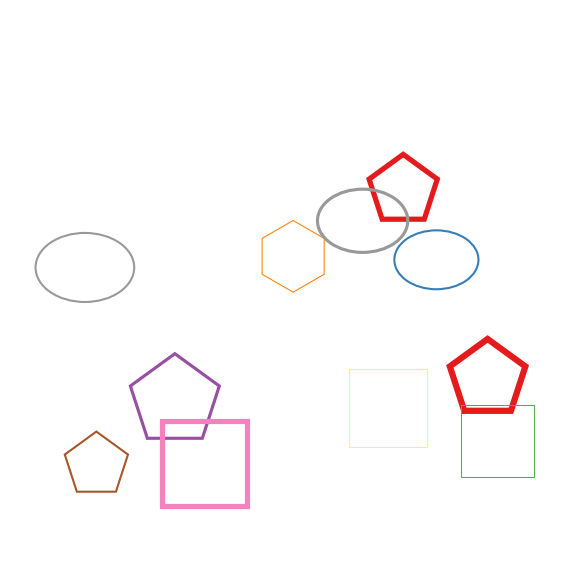[{"shape": "pentagon", "thickness": 2.5, "radius": 0.31, "center": [0.698, 0.67]}, {"shape": "pentagon", "thickness": 3, "radius": 0.34, "center": [0.844, 0.343]}, {"shape": "oval", "thickness": 1, "radius": 0.36, "center": [0.756, 0.549]}, {"shape": "square", "thickness": 0.5, "radius": 0.31, "center": [0.862, 0.235]}, {"shape": "pentagon", "thickness": 1.5, "radius": 0.4, "center": [0.303, 0.306]}, {"shape": "hexagon", "thickness": 0.5, "radius": 0.31, "center": [0.508, 0.555]}, {"shape": "square", "thickness": 0.5, "radius": 0.34, "center": [0.671, 0.292]}, {"shape": "pentagon", "thickness": 1, "radius": 0.29, "center": [0.167, 0.194]}, {"shape": "square", "thickness": 2.5, "radius": 0.37, "center": [0.355, 0.197]}, {"shape": "oval", "thickness": 1.5, "radius": 0.39, "center": [0.628, 0.617]}, {"shape": "oval", "thickness": 1, "radius": 0.43, "center": [0.147, 0.536]}]